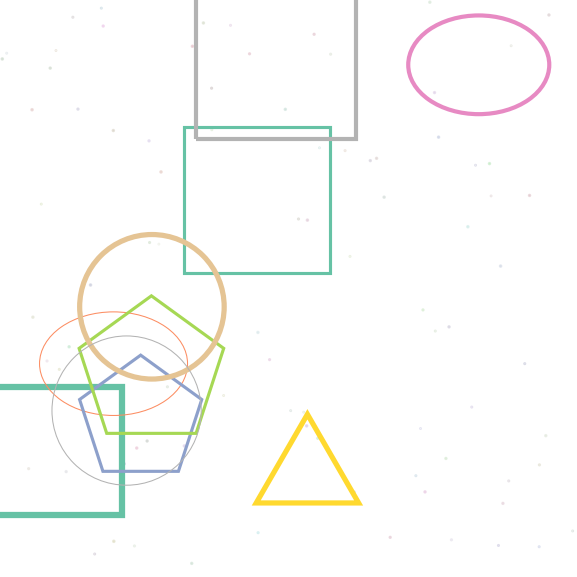[{"shape": "square", "thickness": 1.5, "radius": 0.63, "center": [0.445, 0.653]}, {"shape": "square", "thickness": 3, "radius": 0.55, "center": [0.101, 0.219]}, {"shape": "oval", "thickness": 0.5, "radius": 0.64, "center": [0.197, 0.369]}, {"shape": "pentagon", "thickness": 1.5, "radius": 0.56, "center": [0.244, 0.273]}, {"shape": "oval", "thickness": 2, "radius": 0.61, "center": [0.829, 0.887]}, {"shape": "pentagon", "thickness": 1.5, "radius": 0.66, "center": [0.262, 0.355]}, {"shape": "triangle", "thickness": 2.5, "radius": 0.51, "center": [0.532, 0.179]}, {"shape": "circle", "thickness": 2.5, "radius": 0.63, "center": [0.263, 0.468]}, {"shape": "square", "thickness": 2, "radius": 0.69, "center": [0.478, 0.897]}, {"shape": "circle", "thickness": 0.5, "radius": 0.65, "center": [0.219, 0.288]}]